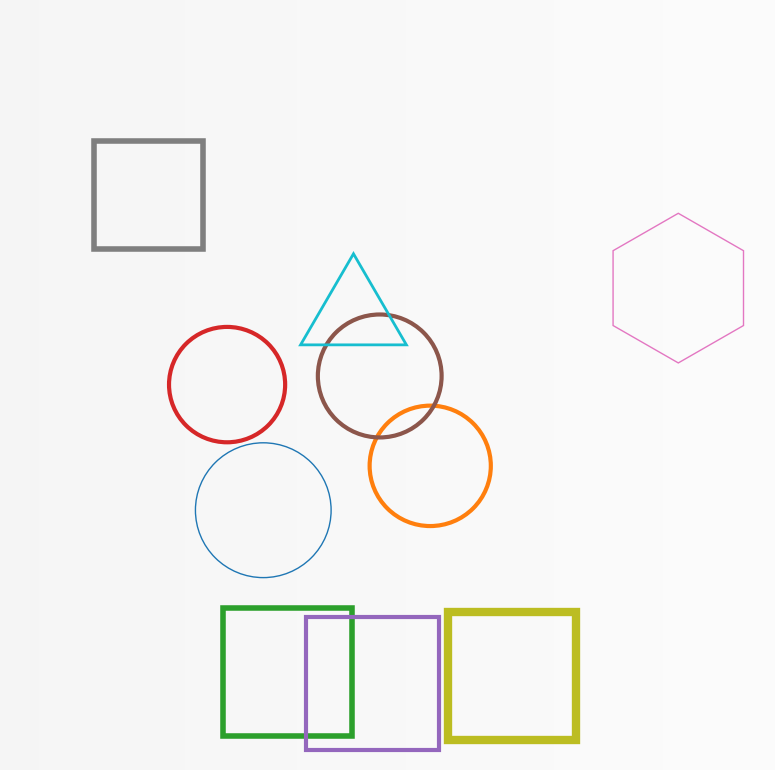[{"shape": "circle", "thickness": 0.5, "radius": 0.44, "center": [0.34, 0.337]}, {"shape": "circle", "thickness": 1.5, "radius": 0.39, "center": [0.555, 0.395]}, {"shape": "square", "thickness": 2, "radius": 0.42, "center": [0.371, 0.127]}, {"shape": "circle", "thickness": 1.5, "radius": 0.37, "center": [0.293, 0.501]}, {"shape": "square", "thickness": 1.5, "radius": 0.43, "center": [0.48, 0.112]}, {"shape": "circle", "thickness": 1.5, "radius": 0.4, "center": [0.49, 0.512]}, {"shape": "hexagon", "thickness": 0.5, "radius": 0.49, "center": [0.875, 0.626]}, {"shape": "square", "thickness": 2, "radius": 0.35, "center": [0.192, 0.747]}, {"shape": "square", "thickness": 3, "radius": 0.41, "center": [0.661, 0.122]}, {"shape": "triangle", "thickness": 1, "radius": 0.39, "center": [0.456, 0.592]}]